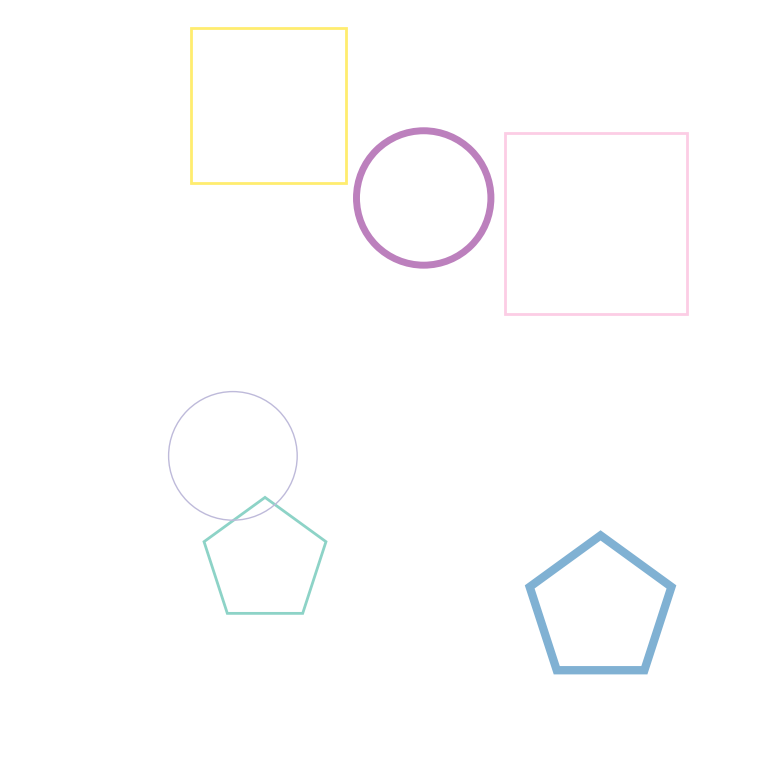[{"shape": "pentagon", "thickness": 1, "radius": 0.42, "center": [0.344, 0.271]}, {"shape": "circle", "thickness": 0.5, "radius": 0.42, "center": [0.302, 0.408]}, {"shape": "pentagon", "thickness": 3, "radius": 0.48, "center": [0.78, 0.208]}, {"shape": "square", "thickness": 1, "radius": 0.59, "center": [0.774, 0.709]}, {"shape": "circle", "thickness": 2.5, "radius": 0.44, "center": [0.55, 0.743]}, {"shape": "square", "thickness": 1, "radius": 0.5, "center": [0.348, 0.863]}]